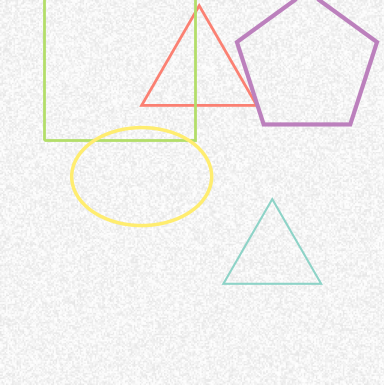[{"shape": "triangle", "thickness": 1.5, "radius": 0.73, "center": [0.707, 0.336]}, {"shape": "triangle", "thickness": 2, "radius": 0.86, "center": [0.517, 0.813]}, {"shape": "square", "thickness": 2, "radius": 0.98, "center": [0.31, 0.833]}, {"shape": "pentagon", "thickness": 3, "radius": 0.96, "center": [0.797, 0.832]}, {"shape": "oval", "thickness": 2.5, "radius": 0.91, "center": [0.368, 0.541]}]